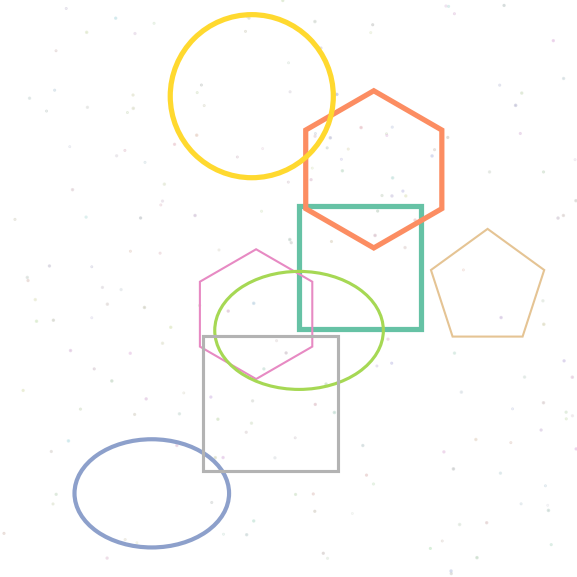[{"shape": "square", "thickness": 2.5, "radius": 0.53, "center": [0.623, 0.536]}, {"shape": "hexagon", "thickness": 2.5, "radius": 0.68, "center": [0.647, 0.706]}, {"shape": "oval", "thickness": 2, "radius": 0.67, "center": [0.263, 0.145]}, {"shape": "hexagon", "thickness": 1, "radius": 0.56, "center": [0.443, 0.455]}, {"shape": "oval", "thickness": 1.5, "radius": 0.73, "center": [0.518, 0.427]}, {"shape": "circle", "thickness": 2.5, "radius": 0.71, "center": [0.436, 0.833]}, {"shape": "pentagon", "thickness": 1, "radius": 0.52, "center": [0.844, 0.5]}, {"shape": "square", "thickness": 1.5, "radius": 0.58, "center": [0.469, 0.3]}]